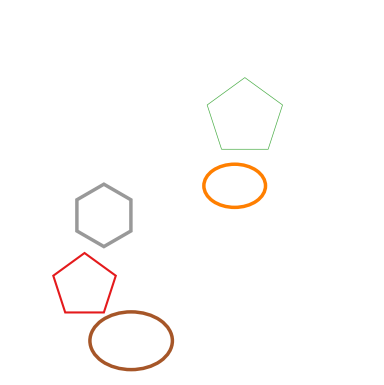[{"shape": "pentagon", "thickness": 1.5, "radius": 0.43, "center": [0.22, 0.257]}, {"shape": "pentagon", "thickness": 0.5, "radius": 0.51, "center": [0.636, 0.696]}, {"shape": "oval", "thickness": 2.5, "radius": 0.4, "center": [0.61, 0.517]}, {"shape": "oval", "thickness": 2.5, "radius": 0.54, "center": [0.341, 0.115]}, {"shape": "hexagon", "thickness": 2.5, "radius": 0.4, "center": [0.27, 0.441]}]